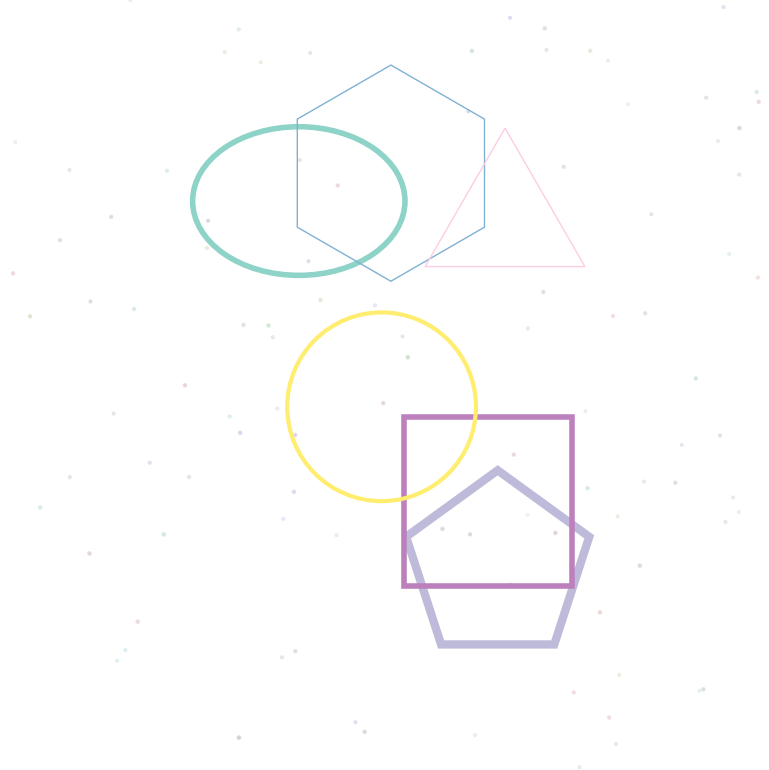[{"shape": "oval", "thickness": 2, "radius": 0.69, "center": [0.388, 0.739]}, {"shape": "pentagon", "thickness": 3, "radius": 0.63, "center": [0.646, 0.264]}, {"shape": "hexagon", "thickness": 0.5, "radius": 0.7, "center": [0.508, 0.775]}, {"shape": "triangle", "thickness": 0.5, "radius": 0.6, "center": [0.656, 0.714]}, {"shape": "square", "thickness": 2, "radius": 0.55, "center": [0.634, 0.349]}, {"shape": "circle", "thickness": 1.5, "radius": 0.61, "center": [0.496, 0.472]}]